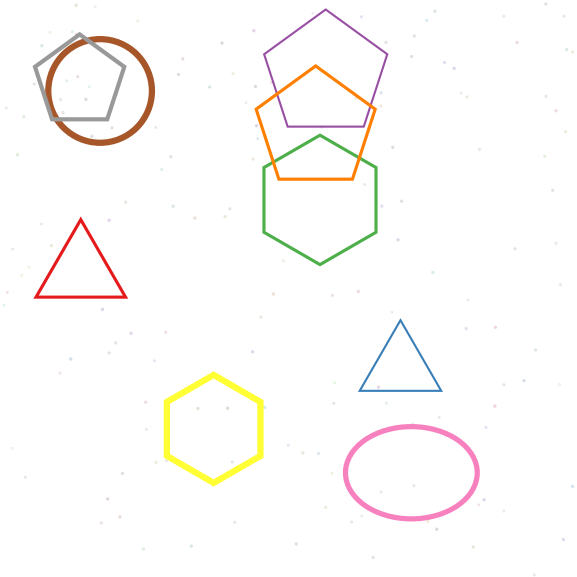[{"shape": "triangle", "thickness": 1.5, "radius": 0.45, "center": [0.14, 0.529]}, {"shape": "triangle", "thickness": 1, "radius": 0.41, "center": [0.693, 0.363]}, {"shape": "hexagon", "thickness": 1.5, "radius": 0.56, "center": [0.554, 0.653]}, {"shape": "pentagon", "thickness": 1, "radius": 0.56, "center": [0.564, 0.871]}, {"shape": "pentagon", "thickness": 1.5, "radius": 0.54, "center": [0.547, 0.777]}, {"shape": "hexagon", "thickness": 3, "radius": 0.47, "center": [0.37, 0.256]}, {"shape": "circle", "thickness": 3, "radius": 0.45, "center": [0.173, 0.842]}, {"shape": "oval", "thickness": 2.5, "radius": 0.57, "center": [0.712, 0.181]}, {"shape": "pentagon", "thickness": 2, "radius": 0.41, "center": [0.138, 0.858]}]